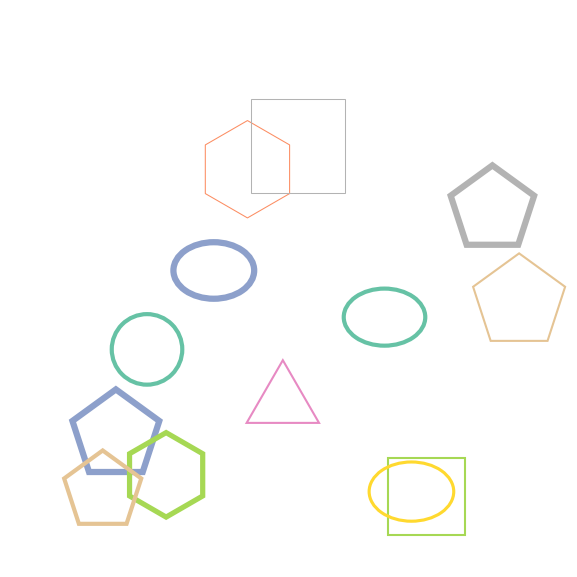[{"shape": "oval", "thickness": 2, "radius": 0.35, "center": [0.666, 0.45]}, {"shape": "circle", "thickness": 2, "radius": 0.31, "center": [0.255, 0.394]}, {"shape": "hexagon", "thickness": 0.5, "radius": 0.42, "center": [0.429, 0.706]}, {"shape": "oval", "thickness": 3, "radius": 0.35, "center": [0.37, 0.531]}, {"shape": "pentagon", "thickness": 3, "radius": 0.4, "center": [0.201, 0.246]}, {"shape": "triangle", "thickness": 1, "radius": 0.36, "center": [0.49, 0.303]}, {"shape": "square", "thickness": 1, "radius": 0.33, "center": [0.738, 0.14]}, {"shape": "hexagon", "thickness": 2.5, "radius": 0.37, "center": [0.288, 0.177]}, {"shape": "oval", "thickness": 1.5, "radius": 0.37, "center": [0.712, 0.148]}, {"shape": "pentagon", "thickness": 1, "radius": 0.42, "center": [0.899, 0.477]}, {"shape": "pentagon", "thickness": 2, "radius": 0.35, "center": [0.178, 0.149]}, {"shape": "pentagon", "thickness": 3, "radius": 0.38, "center": [0.853, 0.637]}, {"shape": "square", "thickness": 0.5, "radius": 0.41, "center": [0.516, 0.746]}]